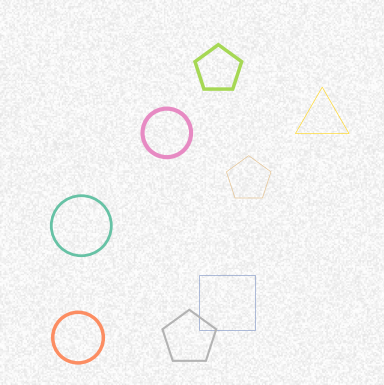[{"shape": "circle", "thickness": 2, "radius": 0.39, "center": [0.211, 0.414]}, {"shape": "circle", "thickness": 2.5, "radius": 0.33, "center": [0.203, 0.123]}, {"shape": "square", "thickness": 0.5, "radius": 0.36, "center": [0.589, 0.214]}, {"shape": "circle", "thickness": 3, "radius": 0.32, "center": [0.433, 0.655]}, {"shape": "pentagon", "thickness": 2.5, "radius": 0.32, "center": [0.567, 0.82]}, {"shape": "triangle", "thickness": 0.5, "radius": 0.4, "center": [0.837, 0.693]}, {"shape": "pentagon", "thickness": 0.5, "radius": 0.3, "center": [0.646, 0.535]}, {"shape": "pentagon", "thickness": 1.5, "radius": 0.37, "center": [0.492, 0.122]}]